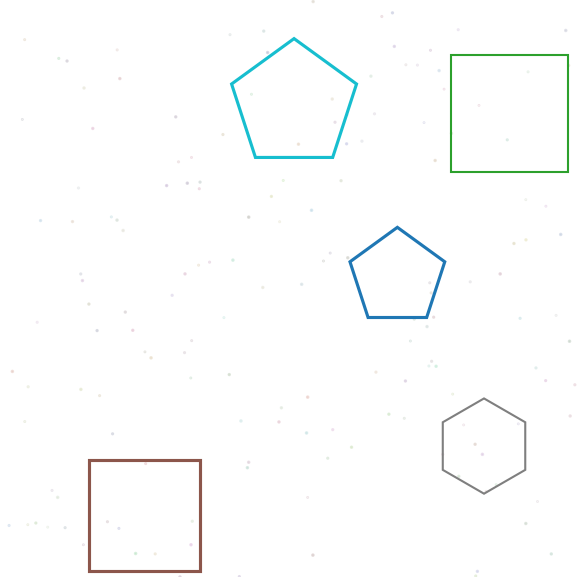[{"shape": "pentagon", "thickness": 1.5, "radius": 0.43, "center": [0.688, 0.519]}, {"shape": "square", "thickness": 1, "radius": 0.51, "center": [0.882, 0.803]}, {"shape": "square", "thickness": 1.5, "radius": 0.48, "center": [0.251, 0.106]}, {"shape": "hexagon", "thickness": 1, "radius": 0.41, "center": [0.838, 0.227]}, {"shape": "pentagon", "thickness": 1.5, "radius": 0.57, "center": [0.509, 0.819]}]